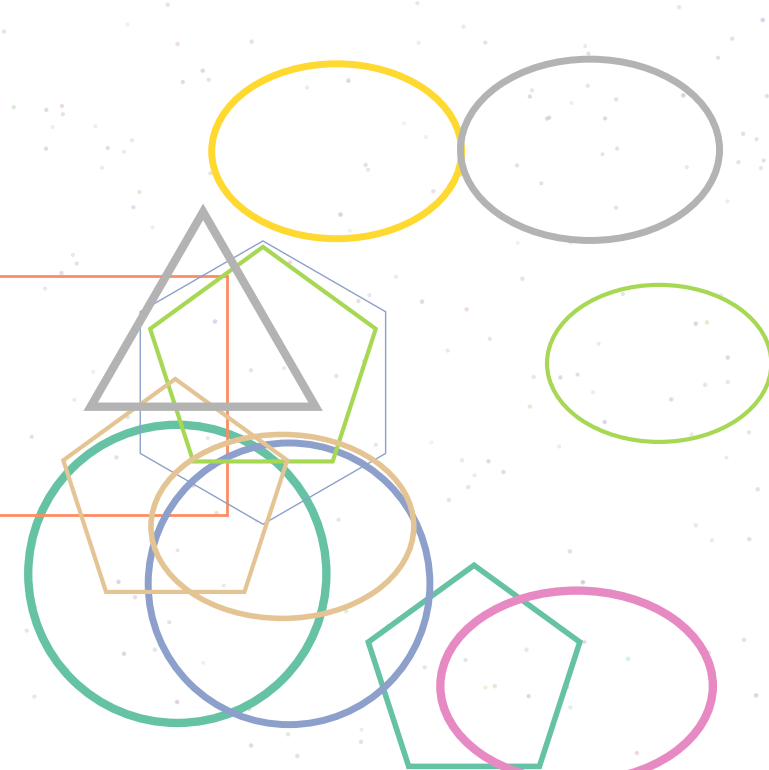[{"shape": "pentagon", "thickness": 2, "radius": 0.72, "center": [0.616, 0.122]}, {"shape": "circle", "thickness": 3, "radius": 0.97, "center": [0.23, 0.255]}, {"shape": "square", "thickness": 1, "radius": 0.78, "center": [0.139, 0.486]}, {"shape": "circle", "thickness": 2.5, "radius": 0.91, "center": [0.375, 0.242]}, {"shape": "hexagon", "thickness": 0.5, "radius": 0.92, "center": [0.341, 0.503]}, {"shape": "oval", "thickness": 3, "radius": 0.88, "center": [0.749, 0.109]}, {"shape": "oval", "thickness": 1.5, "radius": 0.73, "center": [0.856, 0.528]}, {"shape": "pentagon", "thickness": 1.5, "radius": 0.77, "center": [0.341, 0.525]}, {"shape": "oval", "thickness": 2.5, "radius": 0.81, "center": [0.437, 0.804]}, {"shape": "pentagon", "thickness": 1.5, "radius": 0.76, "center": [0.228, 0.355]}, {"shape": "oval", "thickness": 2, "radius": 0.85, "center": [0.367, 0.316]}, {"shape": "triangle", "thickness": 3, "radius": 0.84, "center": [0.264, 0.556]}, {"shape": "oval", "thickness": 2.5, "radius": 0.84, "center": [0.766, 0.805]}]